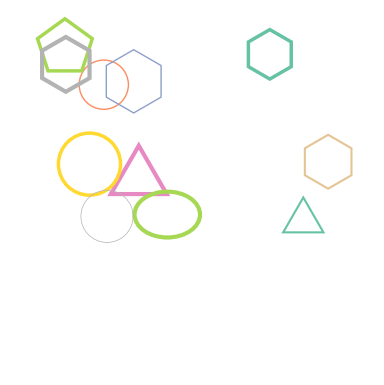[{"shape": "hexagon", "thickness": 2.5, "radius": 0.32, "center": [0.701, 0.859]}, {"shape": "triangle", "thickness": 1.5, "radius": 0.3, "center": [0.788, 0.427]}, {"shape": "circle", "thickness": 1, "radius": 0.32, "center": [0.27, 0.78]}, {"shape": "hexagon", "thickness": 1, "radius": 0.41, "center": [0.347, 0.789]}, {"shape": "triangle", "thickness": 3, "radius": 0.42, "center": [0.36, 0.538]}, {"shape": "oval", "thickness": 3, "radius": 0.43, "center": [0.435, 0.443]}, {"shape": "pentagon", "thickness": 2.5, "radius": 0.37, "center": [0.169, 0.876]}, {"shape": "circle", "thickness": 2.5, "radius": 0.4, "center": [0.232, 0.574]}, {"shape": "hexagon", "thickness": 1.5, "radius": 0.35, "center": [0.852, 0.58]}, {"shape": "circle", "thickness": 0.5, "radius": 0.34, "center": [0.278, 0.438]}, {"shape": "hexagon", "thickness": 3, "radius": 0.36, "center": [0.171, 0.833]}]